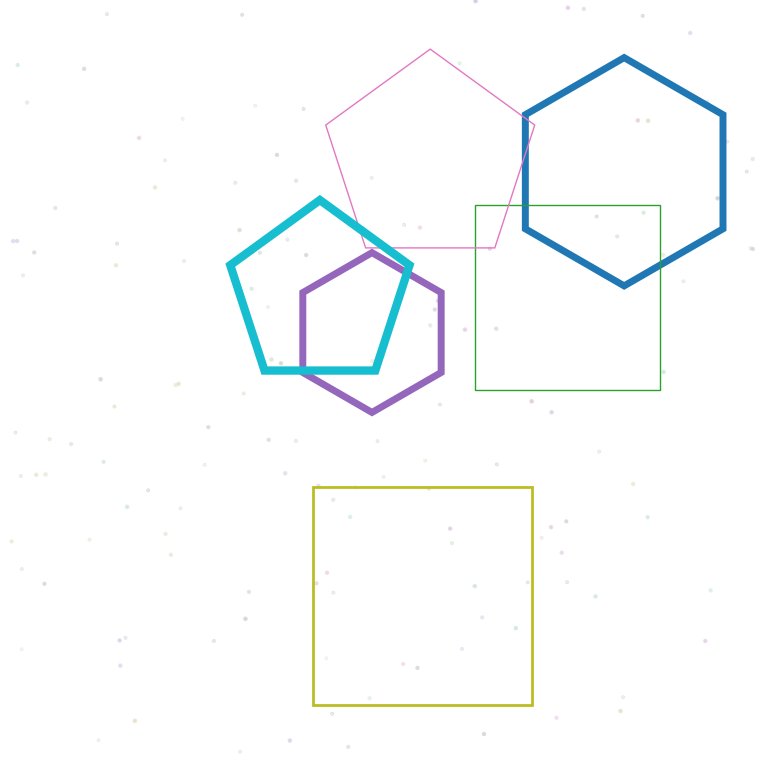[{"shape": "hexagon", "thickness": 2.5, "radius": 0.74, "center": [0.811, 0.777]}, {"shape": "square", "thickness": 0.5, "radius": 0.6, "center": [0.737, 0.613]}, {"shape": "hexagon", "thickness": 2.5, "radius": 0.52, "center": [0.483, 0.568]}, {"shape": "pentagon", "thickness": 0.5, "radius": 0.71, "center": [0.559, 0.793]}, {"shape": "square", "thickness": 1, "radius": 0.71, "center": [0.549, 0.226]}, {"shape": "pentagon", "thickness": 3, "radius": 0.61, "center": [0.415, 0.618]}]